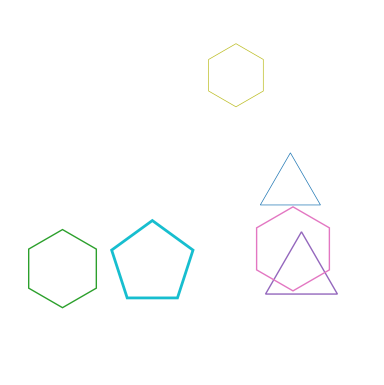[{"shape": "triangle", "thickness": 0.5, "radius": 0.45, "center": [0.754, 0.513]}, {"shape": "hexagon", "thickness": 1, "radius": 0.51, "center": [0.162, 0.302]}, {"shape": "triangle", "thickness": 1, "radius": 0.54, "center": [0.783, 0.29]}, {"shape": "hexagon", "thickness": 1, "radius": 0.55, "center": [0.761, 0.354]}, {"shape": "hexagon", "thickness": 0.5, "radius": 0.41, "center": [0.613, 0.805]}, {"shape": "pentagon", "thickness": 2, "radius": 0.56, "center": [0.396, 0.316]}]